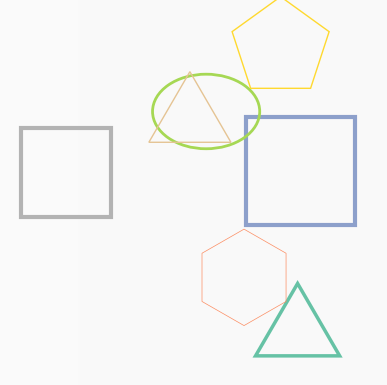[{"shape": "triangle", "thickness": 2.5, "radius": 0.63, "center": [0.768, 0.138]}, {"shape": "hexagon", "thickness": 0.5, "radius": 0.63, "center": [0.63, 0.28]}, {"shape": "square", "thickness": 3, "radius": 0.7, "center": [0.776, 0.556]}, {"shape": "oval", "thickness": 2, "radius": 0.69, "center": [0.532, 0.71]}, {"shape": "pentagon", "thickness": 1, "radius": 0.66, "center": [0.724, 0.877]}, {"shape": "triangle", "thickness": 1, "radius": 0.61, "center": [0.49, 0.692]}, {"shape": "square", "thickness": 3, "radius": 0.58, "center": [0.17, 0.551]}]